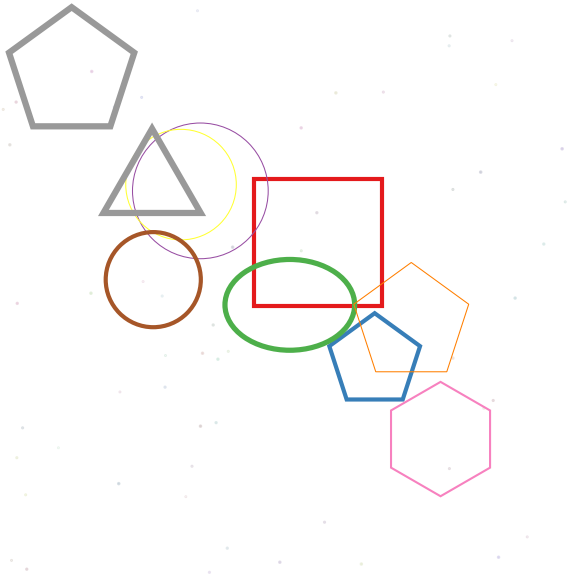[{"shape": "square", "thickness": 2, "radius": 0.55, "center": [0.55, 0.579]}, {"shape": "pentagon", "thickness": 2, "radius": 0.41, "center": [0.649, 0.374]}, {"shape": "oval", "thickness": 2.5, "radius": 0.56, "center": [0.502, 0.471]}, {"shape": "circle", "thickness": 0.5, "radius": 0.59, "center": [0.347, 0.669]}, {"shape": "pentagon", "thickness": 0.5, "radius": 0.52, "center": [0.712, 0.44]}, {"shape": "circle", "thickness": 0.5, "radius": 0.48, "center": [0.313, 0.679]}, {"shape": "circle", "thickness": 2, "radius": 0.41, "center": [0.265, 0.515]}, {"shape": "hexagon", "thickness": 1, "radius": 0.5, "center": [0.763, 0.239]}, {"shape": "triangle", "thickness": 3, "radius": 0.49, "center": [0.263, 0.679]}, {"shape": "pentagon", "thickness": 3, "radius": 0.57, "center": [0.124, 0.873]}]